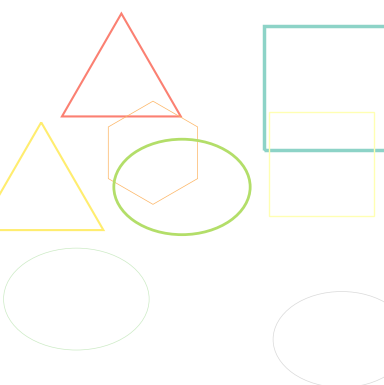[{"shape": "square", "thickness": 2.5, "radius": 0.8, "center": [0.845, 0.772]}, {"shape": "square", "thickness": 1, "radius": 0.68, "center": [0.835, 0.575]}, {"shape": "triangle", "thickness": 1.5, "radius": 0.89, "center": [0.315, 0.787]}, {"shape": "hexagon", "thickness": 0.5, "radius": 0.67, "center": [0.397, 0.603]}, {"shape": "oval", "thickness": 2, "radius": 0.89, "center": [0.473, 0.514]}, {"shape": "oval", "thickness": 0.5, "radius": 0.89, "center": [0.887, 0.118]}, {"shape": "oval", "thickness": 0.5, "radius": 0.95, "center": [0.198, 0.223]}, {"shape": "triangle", "thickness": 1.5, "radius": 0.93, "center": [0.107, 0.496]}]